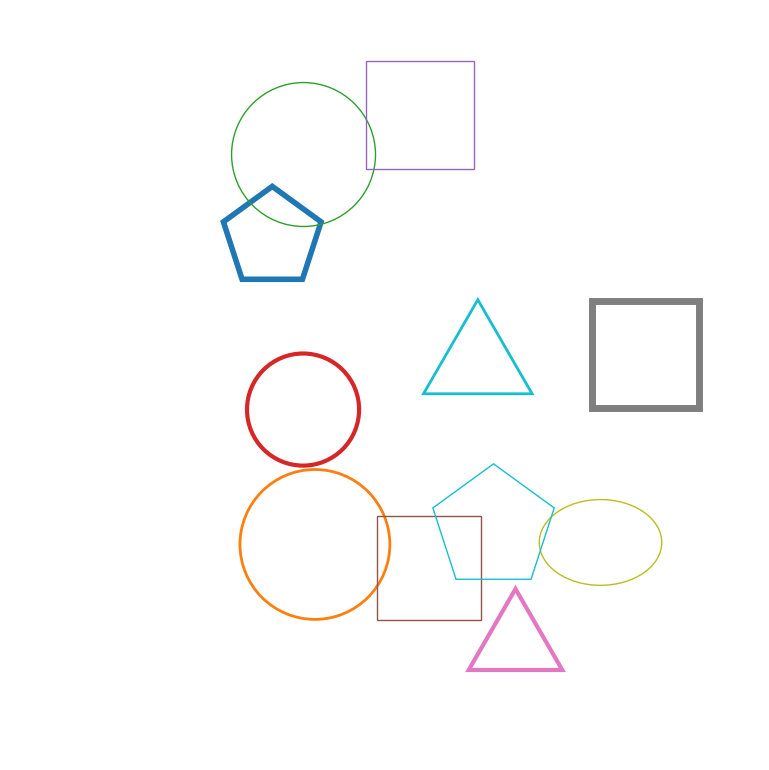[{"shape": "pentagon", "thickness": 2, "radius": 0.33, "center": [0.354, 0.691]}, {"shape": "circle", "thickness": 1, "radius": 0.49, "center": [0.409, 0.293]}, {"shape": "circle", "thickness": 0.5, "radius": 0.47, "center": [0.394, 0.799]}, {"shape": "circle", "thickness": 1.5, "radius": 0.36, "center": [0.394, 0.468]}, {"shape": "square", "thickness": 0.5, "radius": 0.35, "center": [0.546, 0.85]}, {"shape": "square", "thickness": 0.5, "radius": 0.34, "center": [0.557, 0.263]}, {"shape": "triangle", "thickness": 1.5, "radius": 0.35, "center": [0.669, 0.165]}, {"shape": "square", "thickness": 2.5, "radius": 0.35, "center": [0.839, 0.539]}, {"shape": "oval", "thickness": 0.5, "radius": 0.4, "center": [0.78, 0.296]}, {"shape": "triangle", "thickness": 1, "radius": 0.41, "center": [0.621, 0.529]}, {"shape": "pentagon", "thickness": 0.5, "radius": 0.41, "center": [0.641, 0.315]}]